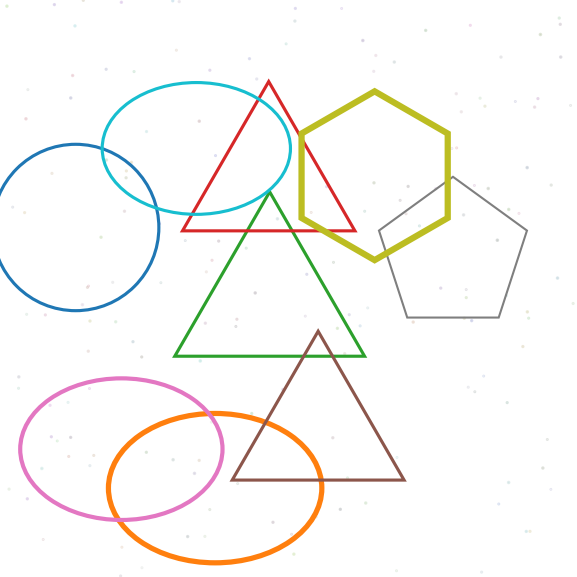[{"shape": "circle", "thickness": 1.5, "radius": 0.72, "center": [0.131, 0.605]}, {"shape": "oval", "thickness": 2.5, "radius": 0.92, "center": [0.373, 0.154]}, {"shape": "triangle", "thickness": 1.5, "radius": 0.95, "center": [0.467, 0.477]}, {"shape": "triangle", "thickness": 1.5, "radius": 0.86, "center": [0.465, 0.686]}, {"shape": "triangle", "thickness": 1.5, "radius": 0.86, "center": [0.551, 0.254]}, {"shape": "oval", "thickness": 2, "radius": 0.88, "center": [0.21, 0.221]}, {"shape": "pentagon", "thickness": 1, "radius": 0.67, "center": [0.784, 0.558]}, {"shape": "hexagon", "thickness": 3, "radius": 0.73, "center": [0.649, 0.695]}, {"shape": "oval", "thickness": 1.5, "radius": 0.82, "center": [0.34, 0.742]}]